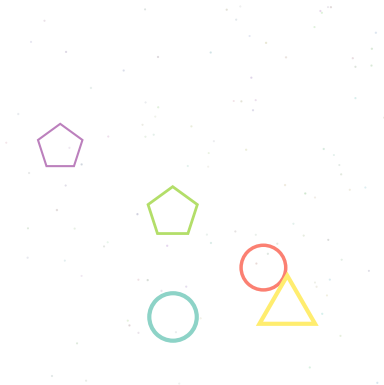[{"shape": "circle", "thickness": 3, "radius": 0.31, "center": [0.449, 0.177]}, {"shape": "circle", "thickness": 2.5, "radius": 0.29, "center": [0.684, 0.305]}, {"shape": "pentagon", "thickness": 2, "radius": 0.34, "center": [0.449, 0.448]}, {"shape": "pentagon", "thickness": 1.5, "radius": 0.3, "center": [0.156, 0.618]}, {"shape": "triangle", "thickness": 3, "radius": 0.42, "center": [0.746, 0.201]}]